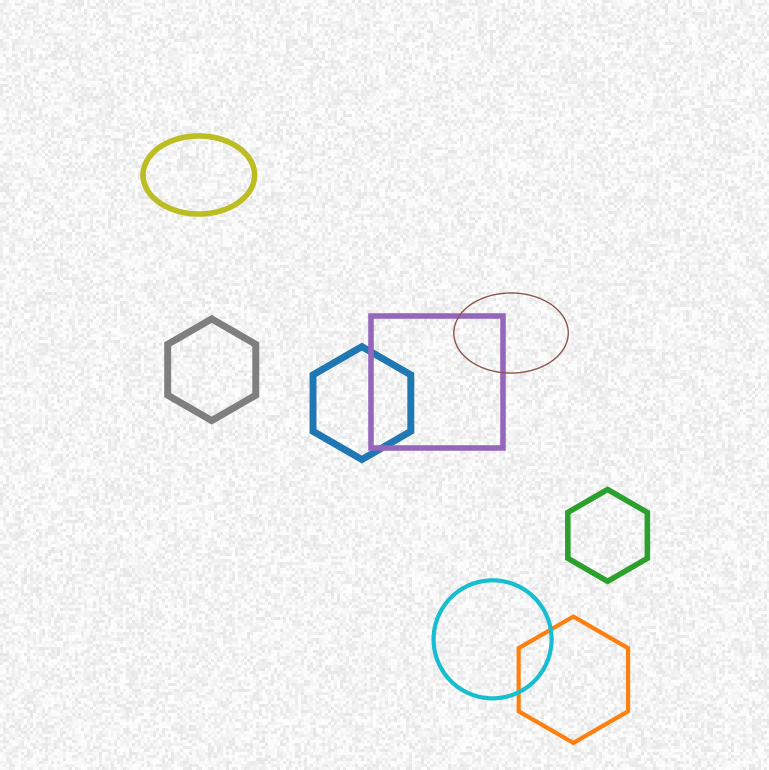[{"shape": "hexagon", "thickness": 2.5, "radius": 0.37, "center": [0.47, 0.477]}, {"shape": "hexagon", "thickness": 1.5, "radius": 0.41, "center": [0.745, 0.117]}, {"shape": "hexagon", "thickness": 2, "radius": 0.3, "center": [0.789, 0.305]}, {"shape": "square", "thickness": 2, "radius": 0.43, "center": [0.568, 0.504]}, {"shape": "oval", "thickness": 0.5, "radius": 0.37, "center": [0.664, 0.568]}, {"shape": "hexagon", "thickness": 2.5, "radius": 0.33, "center": [0.275, 0.52]}, {"shape": "oval", "thickness": 2, "radius": 0.36, "center": [0.258, 0.773]}, {"shape": "circle", "thickness": 1.5, "radius": 0.38, "center": [0.64, 0.17]}]